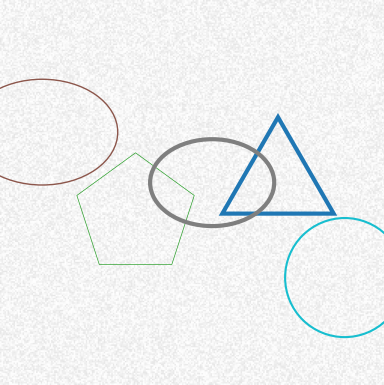[{"shape": "triangle", "thickness": 3, "radius": 0.83, "center": [0.722, 0.529]}, {"shape": "pentagon", "thickness": 0.5, "radius": 0.8, "center": [0.352, 0.443]}, {"shape": "oval", "thickness": 1, "radius": 0.98, "center": [0.11, 0.657]}, {"shape": "oval", "thickness": 3, "radius": 0.81, "center": [0.551, 0.526]}, {"shape": "circle", "thickness": 1.5, "radius": 0.77, "center": [0.895, 0.279]}]